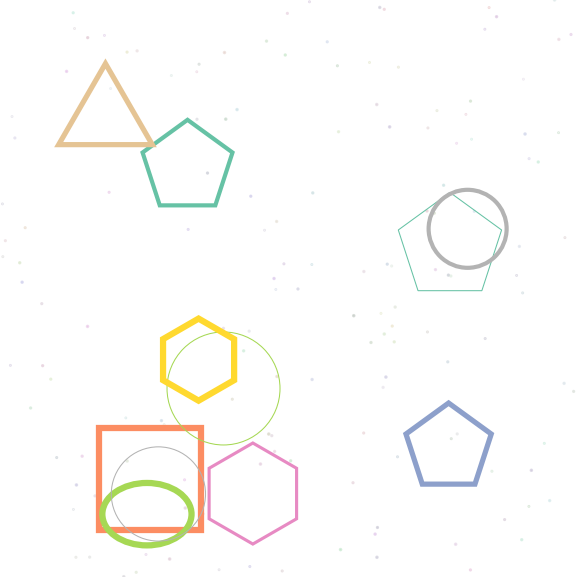[{"shape": "pentagon", "thickness": 0.5, "radius": 0.47, "center": [0.779, 0.572]}, {"shape": "pentagon", "thickness": 2, "radius": 0.41, "center": [0.325, 0.71]}, {"shape": "square", "thickness": 3, "radius": 0.44, "center": [0.26, 0.17]}, {"shape": "pentagon", "thickness": 2.5, "radius": 0.39, "center": [0.777, 0.224]}, {"shape": "hexagon", "thickness": 1.5, "radius": 0.44, "center": [0.438, 0.145]}, {"shape": "circle", "thickness": 0.5, "radius": 0.49, "center": [0.387, 0.326]}, {"shape": "oval", "thickness": 3, "radius": 0.39, "center": [0.254, 0.109]}, {"shape": "hexagon", "thickness": 3, "radius": 0.36, "center": [0.344, 0.376]}, {"shape": "triangle", "thickness": 2.5, "radius": 0.47, "center": [0.183, 0.795]}, {"shape": "circle", "thickness": 0.5, "radius": 0.41, "center": [0.274, 0.144]}, {"shape": "circle", "thickness": 2, "radius": 0.34, "center": [0.81, 0.603]}]